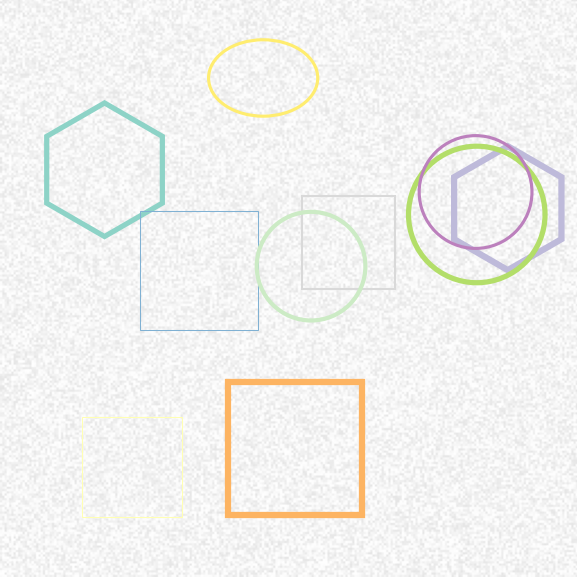[{"shape": "hexagon", "thickness": 2.5, "radius": 0.58, "center": [0.181, 0.705]}, {"shape": "square", "thickness": 0.5, "radius": 0.43, "center": [0.228, 0.19]}, {"shape": "hexagon", "thickness": 3, "radius": 0.54, "center": [0.879, 0.639]}, {"shape": "square", "thickness": 0.5, "radius": 0.51, "center": [0.344, 0.531]}, {"shape": "square", "thickness": 3, "radius": 0.58, "center": [0.511, 0.222]}, {"shape": "circle", "thickness": 2.5, "radius": 0.59, "center": [0.826, 0.628]}, {"shape": "square", "thickness": 1, "radius": 0.41, "center": [0.603, 0.579]}, {"shape": "circle", "thickness": 1.5, "radius": 0.49, "center": [0.824, 0.667]}, {"shape": "circle", "thickness": 2, "radius": 0.47, "center": [0.539, 0.538]}, {"shape": "oval", "thickness": 1.5, "radius": 0.47, "center": [0.456, 0.864]}]